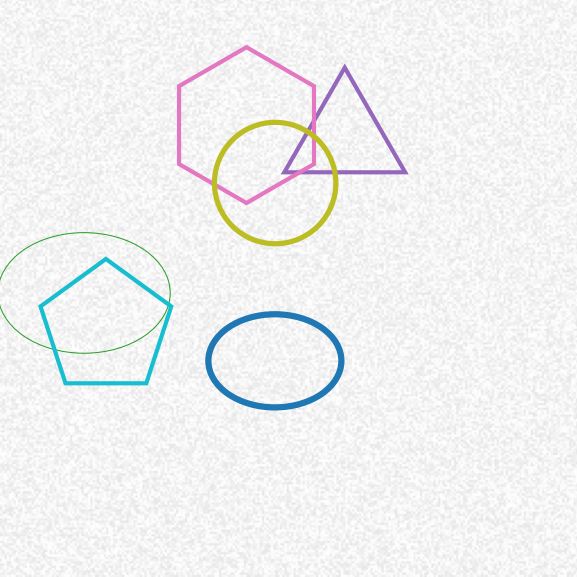[{"shape": "oval", "thickness": 3, "radius": 0.58, "center": [0.476, 0.374]}, {"shape": "oval", "thickness": 0.5, "radius": 0.75, "center": [0.146, 0.492]}, {"shape": "triangle", "thickness": 2, "radius": 0.6, "center": [0.597, 0.761]}, {"shape": "hexagon", "thickness": 2, "radius": 0.67, "center": [0.427, 0.783]}, {"shape": "circle", "thickness": 2.5, "radius": 0.53, "center": [0.476, 0.682]}, {"shape": "pentagon", "thickness": 2, "radius": 0.6, "center": [0.183, 0.432]}]